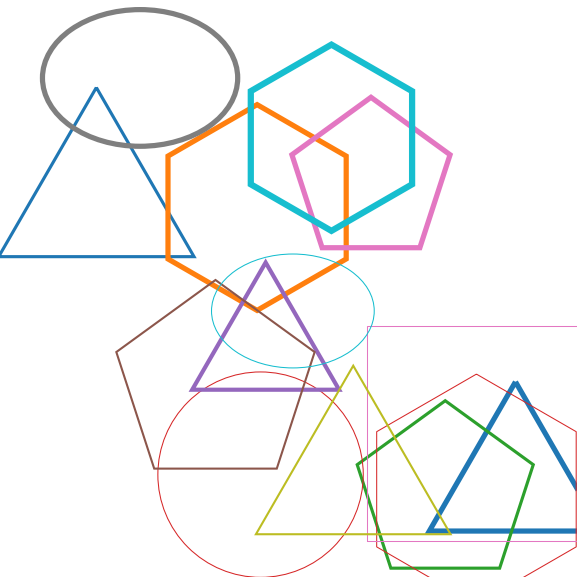[{"shape": "triangle", "thickness": 1.5, "radius": 0.98, "center": [0.167, 0.652]}, {"shape": "triangle", "thickness": 2.5, "radius": 0.86, "center": [0.893, 0.166]}, {"shape": "hexagon", "thickness": 2.5, "radius": 0.89, "center": [0.445, 0.64]}, {"shape": "pentagon", "thickness": 1.5, "radius": 0.8, "center": [0.771, 0.145]}, {"shape": "hexagon", "thickness": 0.5, "radius": 1.0, "center": [0.825, 0.152]}, {"shape": "circle", "thickness": 0.5, "radius": 0.89, "center": [0.451, 0.177]}, {"shape": "triangle", "thickness": 2, "radius": 0.73, "center": [0.46, 0.398]}, {"shape": "pentagon", "thickness": 1, "radius": 0.9, "center": [0.373, 0.334]}, {"shape": "pentagon", "thickness": 2.5, "radius": 0.72, "center": [0.642, 0.687]}, {"shape": "square", "thickness": 0.5, "radius": 0.93, "center": [0.822, 0.249]}, {"shape": "oval", "thickness": 2.5, "radius": 0.85, "center": [0.243, 0.864]}, {"shape": "triangle", "thickness": 1, "radius": 0.97, "center": [0.612, 0.171]}, {"shape": "oval", "thickness": 0.5, "radius": 0.7, "center": [0.507, 0.461]}, {"shape": "hexagon", "thickness": 3, "radius": 0.81, "center": [0.574, 0.761]}]